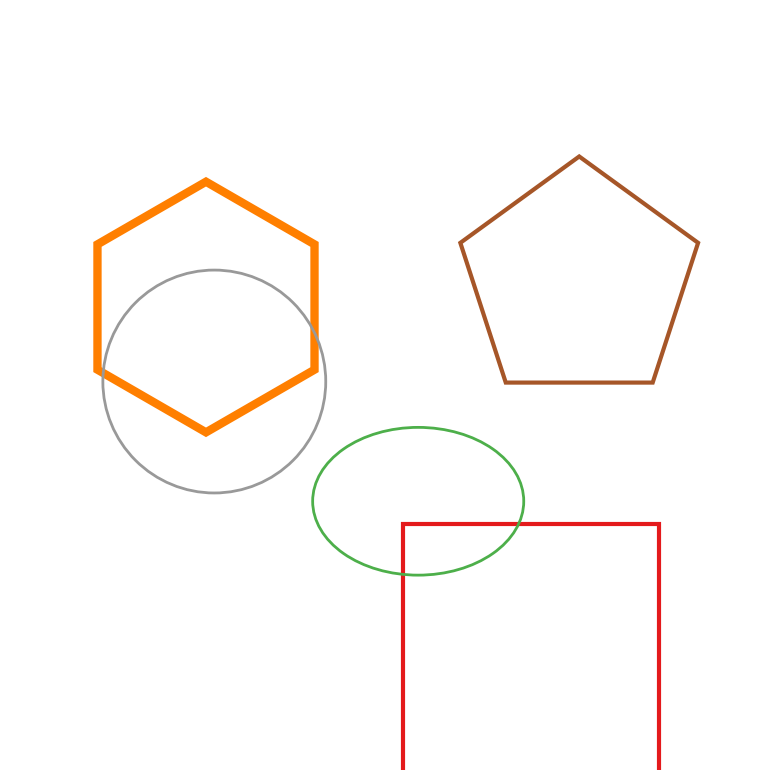[{"shape": "square", "thickness": 1.5, "radius": 0.83, "center": [0.689, 0.152]}, {"shape": "oval", "thickness": 1, "radius": 0.69, "center": [0.543, 0.349]}, {"shape": "hexagon", "thickness": 3, "radius": 0.81, "center": [0.268, 0.601]}, {"shape": "pentagon", "thickness": 1.5, "radius": 0.81, "center": [0.752, 0.634]}, {"shape": "circle", "thickness": 1, "radius": 0.72, "center": [0.278, 0.505]}]